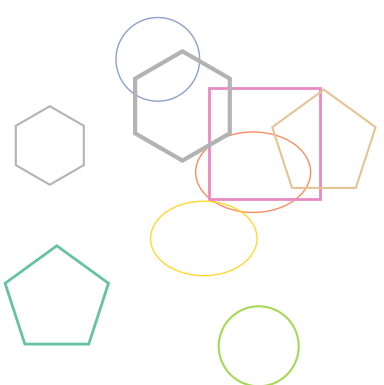[{"shape": "pentagon", "thickness": 2, "radius": 0.71, "center": [0.148, 0.22]}, {"shape": "oval", "thickness": 1, "radius": 0.75, "center": [0.657, 0.553]}, {"shape": "circle", "thickness": 1, "radius": 0.54, "center": [0.41, 0.846]}, {"shape": "square", "thickness": 2, "radius": 0.72, "center": [0.686, 0.627]}, {"shape": "circle", "thickness": 1.5, "radius": 0.52, "center": [0.672, 0.101]}, {"shape": "oval", "thickness": 1, "radius": 0.69, "center": [0.529, 0.381]}, {"shape": "pentagon", "thickness": 1.5, "radius": 0.71, "center": [0.841, 0.626]}, {"shape": "hexagon", "thickness": 3, "radius": 0.71, "center": [0.474, 0.725]}, {"shape": "hexagon", "thickness": 1.5, "radius": 0.51, "center": [0.129, 0.622]}]